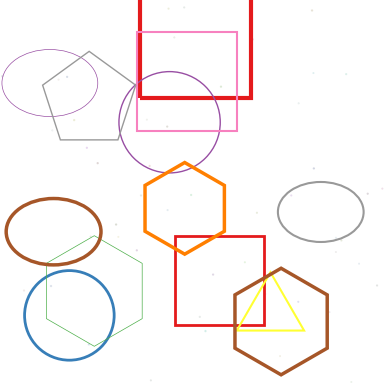[{"shape": "square", "thickness": 2, "radius": 0.58, "center": [0.57, 0.271]}, {"shape": "square", "thickness": 3, "radius": 0.72, "center": [0.508, 0.891]}, {"shape": "circle", "thickness": 2, "radius": 0.58, "center": [0.18, 0.181]}, {"shape": "hexagon", "thickness": 0.5, "radius": 0.72, "center": [0.245, 0.244]}, {"shape": "oval", "thickness": 0.5, "radius": 0.62, "center": [0.129, 0.784]}, {"shape": "circle", "thickness": 1, "radius": 0.66, "center": [0.441, 0.682]}, {"shape": "hexagon", "thickness": 2.5, "radius": 0.6, "center": [0.48, 0.459]}, {"shape": "triangle", "thickness": 1.5, "radius": 0.5, "center": [0.702, 0.192]}, {"shape": "oval", "thickness": 2.5, "radius": 0.62, "center": [0.139, 0.398]}, {"shape": "hexagon", "thickness": 2.5, "radius": 0.69, "center": [0.73, 0.165]}, {"shape": "square", "thickness": 1.5, "radius": 0.65, "center": [0.485, 0.788]}, {"shape": "oval", "thickness": 1.5, "radius": 0.56, "center": [0.833, 0.449]}, {"shape": "pentagon", "thickness": 1, "radius": 0.64, "center": [0.232, 0.74]}]